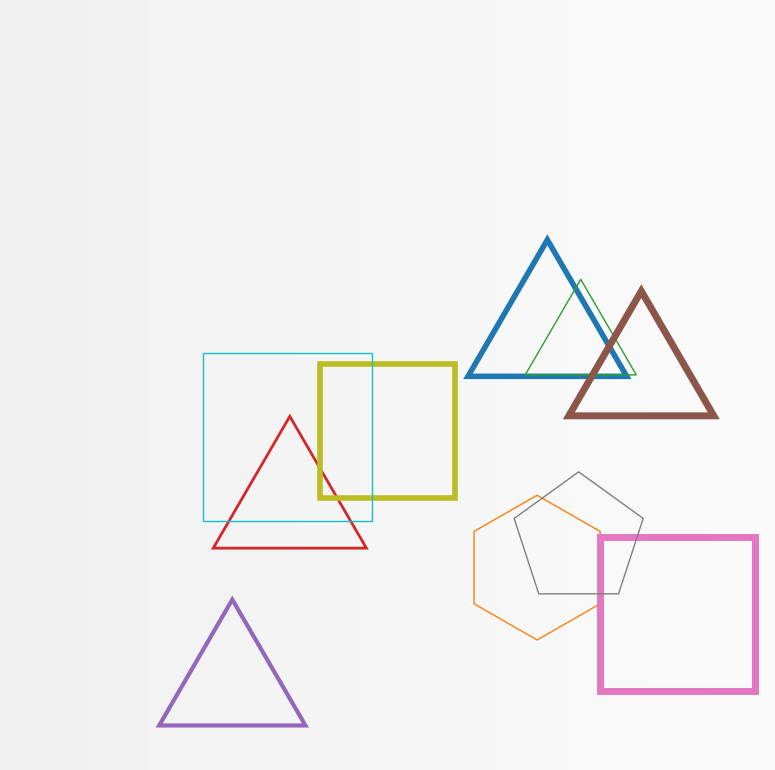[{"shape": "triangle", "thickness": 2, "radius": 0.59, "center": [0.706, 0.57]}, {"shape": "hexagon", "thickness": 0.5, "radius": 0.47, "center": [0.693, 0.263]}, {"shape": "triangle", "thickness": 0.5, "radius": 0.41, "center": [0.749, 0.554]}, {"shape": "triangle", "thickness": 1, "radius": 0.57, "center": [0.374, 0.345]}, {"shape": "triangle", "thickness": 1.5, "radius": 0.54, "center": [0.3, 0.112]}, {"shape": "triangle", "thickness": 2.5, "radius": 0.54, "center": [0.827, 0.514]}, {"shape": "square", "thickness": 2.5, "radius": 0.5, "center": [0.874, 0.203]}, {"shape": "pentagon", "thickness": 0.5, "radius": 0.44, "center": [0.747, 0.3]}, {"shape": "square", "thickness": 2, "radius": 0.44, "center": [0.5, 0.44]}, {"shape": "square", "thickness": 0.5, "radius": 0.54, "center": [0.371, 0.433]}]